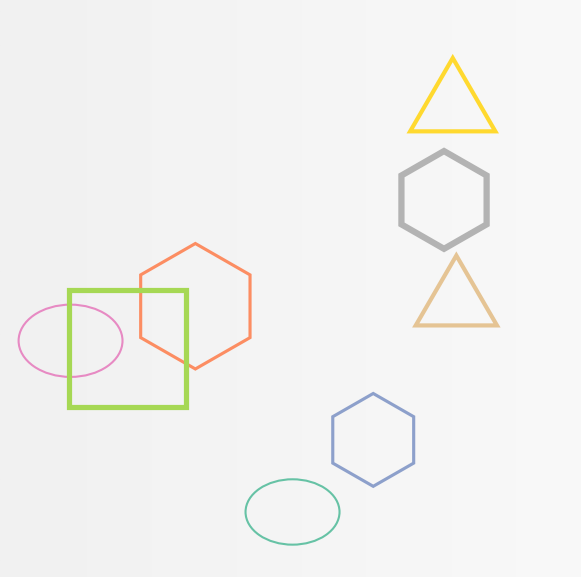[{"shape": "oval", "thickness": 1, "radius": 0.4, "center": [0.503, 0.113]}, {"shape": "hexagon", "thickness": 1.5, "radius": 0.54, "center": [0.336, 0.469]}, {"shape": "hexagon", "thickness": 1.5, "radius": 0.4, "center": [0.642, 0.237]}, {"shape": "oval", "thickness": 1, "radius": 0.45, "center": [0.121, 0.409]}, {"shape": "square", "thickness": 2.5, "radius": 0.5, "center": [0.22, 0.395]}, {"shape": "triangle", "thickness": 2, "radius": 0.42, "center": [0.779, 0.814]}, {"shape": "triangle", "thickness": 2, "radius": 0.4, "center": [0.785, 0.476]}, {"shape": "hexagon", "thickness": 3, "radius": 0.42, "center": [0.764, 0.653]}]